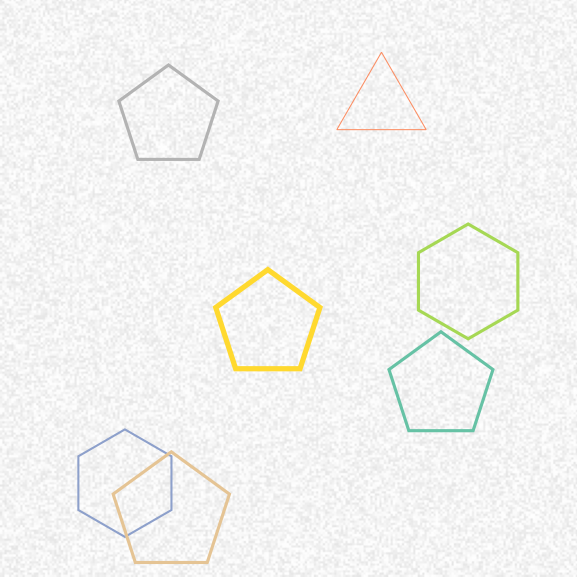[{"shape": "pentagon", "thickness": 1.5, "radius": 0.47, "center": [0.764, 0.33]}, {"shape": "triangle", "thickness": 0.5, "radius": 0.45, "center": [0.661, 0.819]}, {"shape": "hexagon", "thickness": 1, "radius": 0.47, "center": [0.216, 0.163]}, {"shape": "hexagon", "thickness": 1.5, "radius": 0.5, "center": [0.811, 0.512]}, {"shape": "pentagon", "thickness": 2.5, "radius": 0.47, "center": [0.464, 0.437]}, {"shape": "pentagon", "thickness": 1.5, "radius": 0.53, "center": [0.297, 0.111]}, {"shape": "pentagon", "thickness": 1.5, "radius": 0.45, "center": [0.292, 0.796]}]